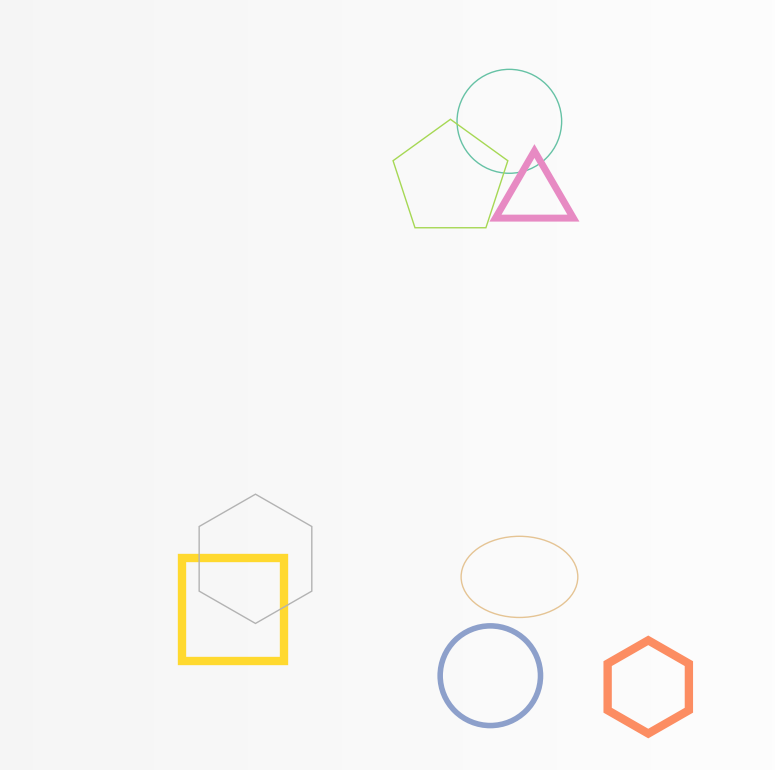[{"shape": "circle", "thickness": 0.5, "radius": 0.34, "center": [0.657, 0.842]}, {"shape": "hexagon", "thickness": 3, "radius": 0.3, "center": [0.836, 0.108]}, {"shape": "circle", "thickness": 2, "radius": 0.32, "center": [0.633, 0.122]}, {"shape": "triangle", "thickness": 2.5, "radius": 0.29, "center": [0.69, 0.746]}, {"shape": "pentagon", "thickness": 0.5, "radius": 0.39, "center": [0.581, 0.767]}, {"shape": "square", "thickness": 3, "radius": 0.33, "center": [0.3, 0.208]}, {"shape": "oval", "thickness": 0.5, "radius": 0.38, "center": [0.67, 0.251]}, {"shape": "hexagon", "thickness": 0.5, "radius": 0.42, "center": [0.33, 0.274]}]